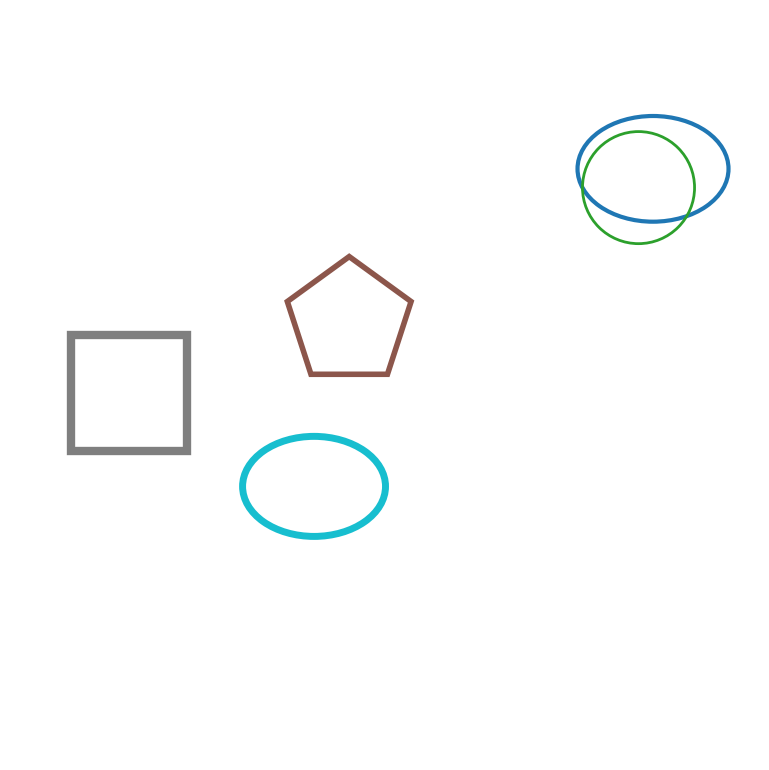[{"shape": "oval", "thickness": 1.5, "radius": 0.49, "center": [0.848, 0.781]}, {"shape": "circle", "thickness": 1, "radius": 0.36, "center": [0.829, 0.756]}, {"shape": "pentagon", "thickness": 2, "radius": 0.42, "center": [0.454, 0.582]}, {"shape": "square", "thickness": 3, "radius": 0.38, "center": [0.167, 0.49]}, {"shape": "oval", "thickness": 2.5, "radius": 0.46, "center": [0.408, 0.368]}]